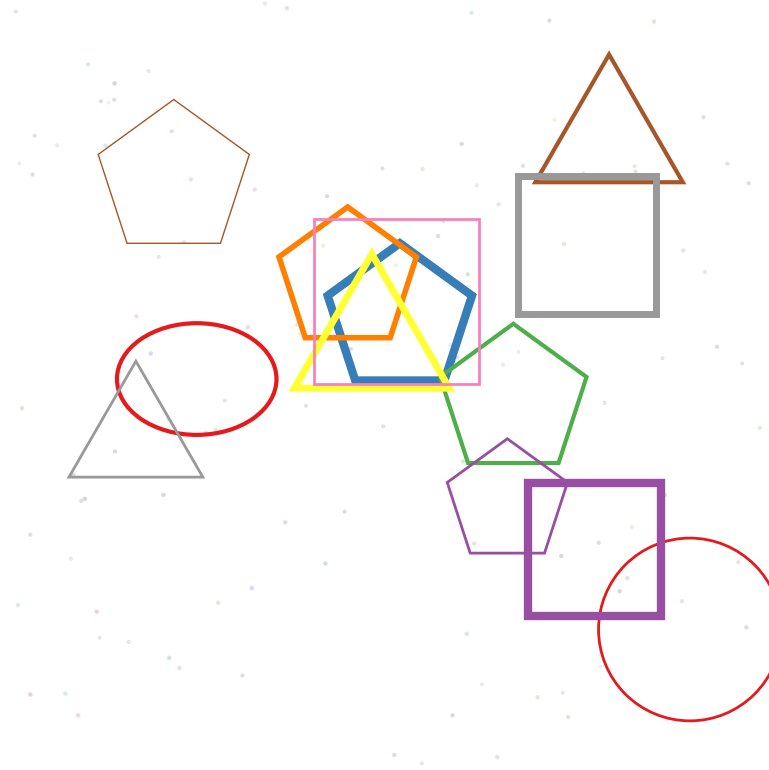[{"shape": "circle", "thickness": 1, "radius": 0.59, "center": [0.896, 0.183]}, {"shape": "oval", "thickness": 1.5, "radius": 0.52, "center": [0.255, 0.508]}, {"shape": "pentagon", "thickness": 3, "radius": 0.49, "center": [0.519, 0.586]}, {"shape": "pentagon", "thickness": 1.5, "radius": 0.5, "center": [0.667, 0.48]}, {"shape": "pentagon", "thickness": 1, "radius": 0.41, "center": [0.659, 0.348]}, {"shape": "square", "thickness": 3, "radius": 0.43, "center": [0.772, 0.286]}, {"shape": "pentagon", "thickness": 2, "radius": 0.47, "center": [0.452, 0.637]}, {"shape": "triangle", "thickness": 2.5, "radius": 0.58, "center": [0.483, 0.554]}, {"shape": "triangle", "thickness": 1.5, "radius": 0.55, "center": [0.791, 0.819]}, {"shape": "pentagon", "thickness": 0.5, "radius": 0.52, "center": [0.226, 0.768]}, {"shape": "square", "thickness": 1, "radius": 0.54, "center": [0.515, 0.609]}, {"shape": "triangle", "thickness": 1, "radius": 0.5, "center": [0.176, 0.431]}, {"shape": "square", "thickness": 2.5, "radius": 0.45, "center": [0.763, 0.682]}]